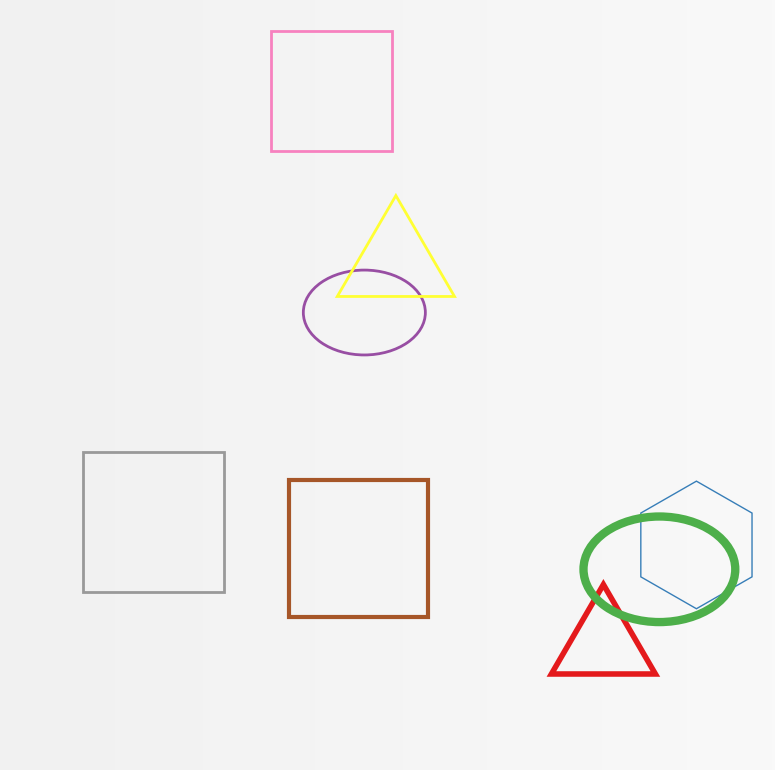[{"shape": "triangle", "thickness": 2, "radius": 0.39, "center": [0.779, 0.163]}, {"shape": "hexagon", "thickness": 0.5, "radius": 0.41, "center": [0.899, 0.292]}, {"shape": "oval", "thickness": 3, "radius": 0.49, "center": [0.851, 0.261]}, {"shape": "oval", "thickness": 1, "radius": 0.39, "center": [0.47, 0.594]}, {"shape": "triangle", "thickness": 1, "radius": 0.44, "center": [0.511, 0.659]}, {"shape": "square", "thickness": 1.5, "radius": 0.45, "center": [0.462, 0.287]}, {"shape": "square", "thickness": 1, "radius": 0.39, "center": [0.428, 0.882]}, {"shape": "square", "thickness": 1, "radius": 0.45, "center": [0.198, 0.322]}]